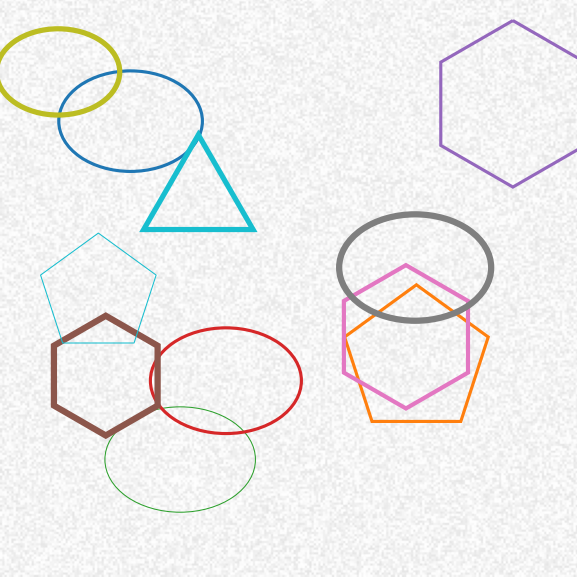[{"shape": "oval", "thickness": 1.5, "radius": 0.62, "center": [0.226, 0.789]}, {"shape": "pentagon", "thickness": 1.5, "radius": 0.65, "center": [0.721, 0.375]}, {"shape": "oval", "thickness": 0.5, "radius": 0.65, "center": [0.312, 0.203]}, {"shape": "oval", "thickness": 1.5, "radius": 0.65, "center": [0.391, 0.34]}, {"shape": "hexagon", "thickness": 1.5, "radius": 0.72, "center": [0.888, 0.819]}, {"shape": "hexagon", "thickness": 3, "radius": 0.52, "center": [0.183, 0.349]}, {"shape": "hexagon", "thickness": 2, "radius": 0.62, "center": [0.703, 0.416]}, {"shape": "oval", "thickness": 3, "radius": 0.66, "center": [0.719, 0.536]}, {"shape": "oval", "thickness": 2.5, "radius": 0.53, "center": [0.101, 0.875]}, {"shape": "triangle", "thickness": 2.5, "radius": 0.55, "center": [0.343, 0.656]}, {"shape": "pentagon", "thickness": 0.5, "radius": 0.53, "center": [0.17, 0.49]}]